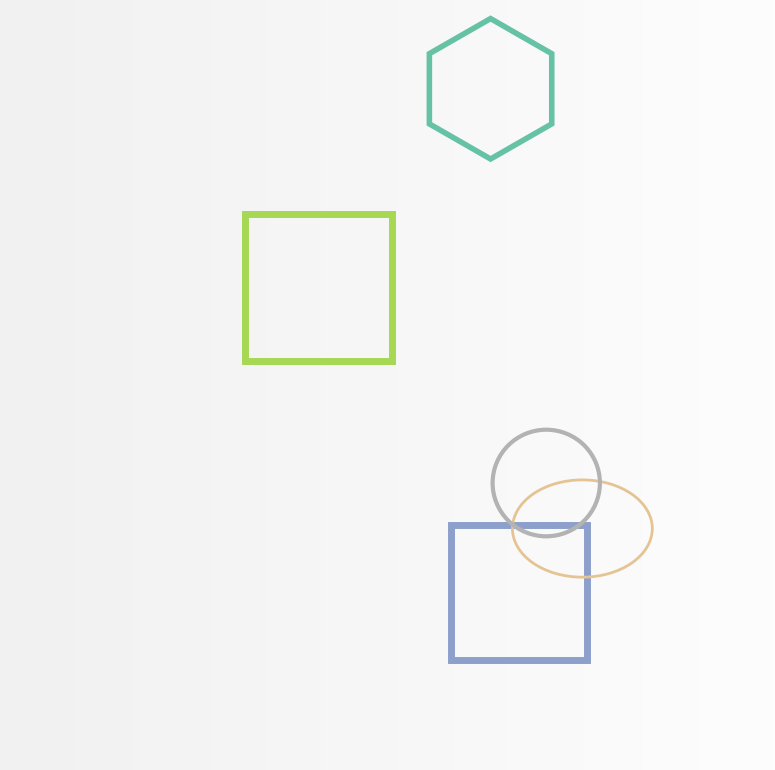[{"shape": "hexagon", "thickness": 2, "radius": 0.46, "center": [0.633, 0.885]}, {"shape": "square", "thickness": 2.5, "radius": 0.44, "center": [0.67, 0.231]}, {"shape": "square", "thickness": 2.5, "radius": 0.48, "center": [0.411, 0.626]}, {"shape": "oval", "thickness": 1, "radius": 0.45, "center": [0.751, 0.314]}, {"shape": "circle", "thickness": 1.5, "radius": 0.35, "center": [0.705, 0.373]}]